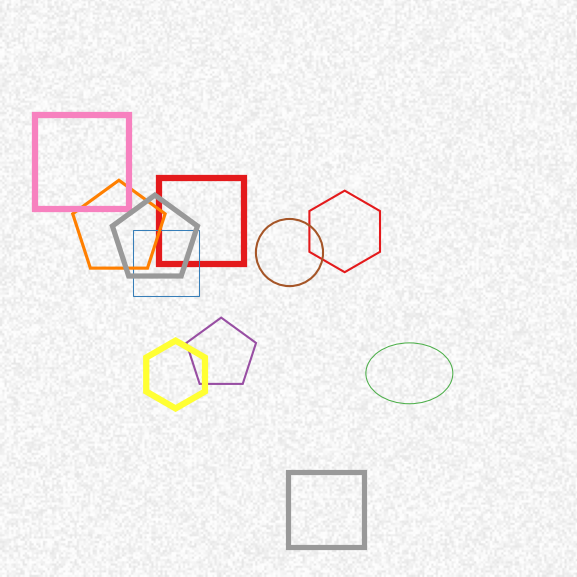[{"shape": "square", "thickness": 3, "radius": 0.37, "center": [0.349, 0.617]}, {"shape": "hexagon", "thickness": 1, "radius": 0.35, "center": [0.597, 0.598]}, {"shape": "square", "thickness": 0.5, "radius": 0.29, "center": [0.288, 0.543]}, {"shape": "oval", "thickness": 0.5, "radius": 0.38, "center": [0.709, 0.353]}, {"shape": "pentagon", "thickness": 1, "radius": 0.32, "center": [0.383, 0.386]}, {"shape": "pentagon", "thickness": 1.5, "radius": 0.42, "center": [0.206, 0.603]}, {"shape": "hexagon", "thickness": 3, "radius": 0.29, "center": [0.304, 0.351]}, {"shape": "circle", "thickness": 1, "radius": 0.29, "center": [0.501, 0.562]}, {"shape": "square", "thickness": 3, "radius": 0.41, "center": [0.142, 0.718]}, {"shape": "pentagon", "thickness": 2.5, "radius": 0.39, "center": [0.268, 0.584]}, {"shape": "square", "thickness": 2.5, "radius": 0.33, "center": [0.565, 0.117]}]